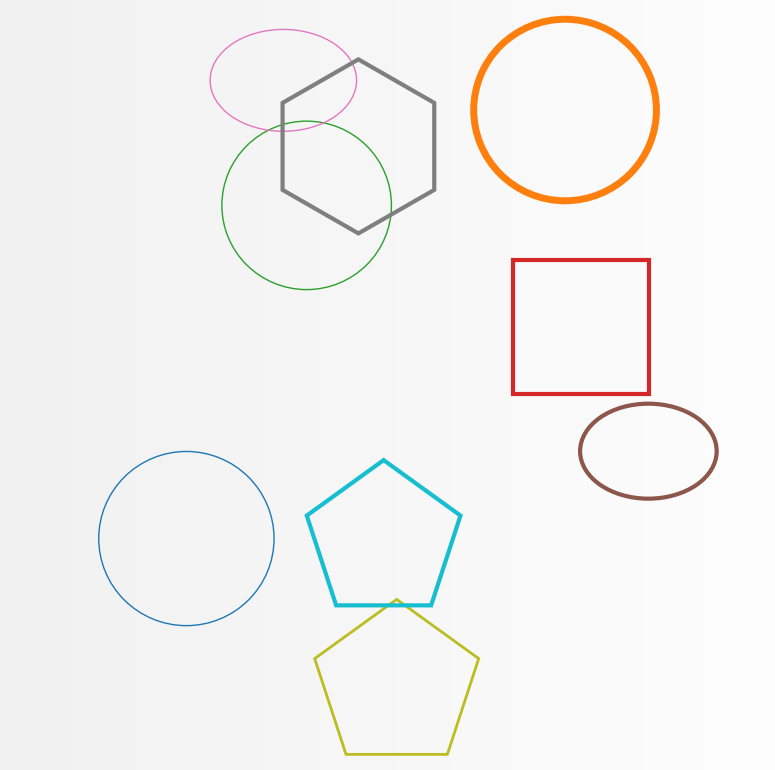[{"shape": "circle", "thickness": 0.5, "radius": 0.57, "center": [0.241, 0.301]}, {"shape": "circle", "thickness": 2.5, "radius": 0.59, "center": [0.729, 0.857]}, {"shape": "circle", "thickness": 0.5, "radius": 0.55, "center": [0.396, 0.733]}, {"shape": "square", "thickness": 1.5, "radius": 0.44, "center": [0.75, 0.576]}, {"shape": "oval", "thickness": 1.5, "radius": 0.44, "center": [0.837, 0.414]}, {"shape": "oval", "thickness": 0.5, "radius": 0.47, "center": [0.366, 0.896]}, {"shape": "hexagon", "thickness": 1.5, "radius": 0.56, "center": [0.462, 0.81]}, {"shape": "pentagon", "thickness": 1, "radius": 0.56, "center": [0.512, 0.11]}, {"shape": "pentagon", "thickness": 1.5, "radius": 0.52, "center": [0.495, 0.298]}]